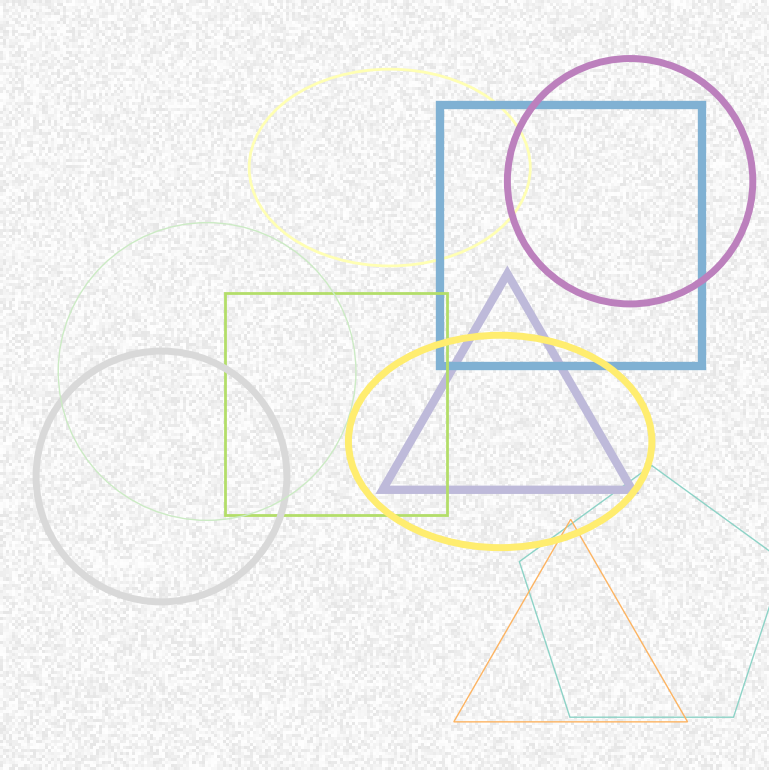[{"shape": "pentagon", "thickness": 0.5, "radius": 0.9, "center": [0.846, 0.215]}, {"shape": "oval", "thickness": 1, "radius": 0.91, "center": [0.506, 0.782]}, {"shape": "triangle", "thickness": 3, "radius": 0.94, "center": [0.659, 0.457]}, {"shape": "square", "thickness": 3, "radius": 0.85, "center": [0.741, 0.694]}, {"shape": "triangle", "thickness": 0.5, "radius": 0.88, "center": [0.741, 0.15]}, {"shape": "square", "thickness": 1, "radius": 0.72, "center": [0.436, 0.475]}, {"shape": "circle", "thickness": 2.5, "radius": 0.81, "center": [0.21, 0.381]}, {"shape": "circle", "thickness": 2.5, "radius": 0.8, "center": [0.818, 0.765]}, {"shape": "circle", "thickness": 0.5, "radius": 0.97, "center": [0.269, 0.518]}, {"shape": "oval", "thickness": 2.5, "radius": 0.99, "center": [0.65, 0.427]}]